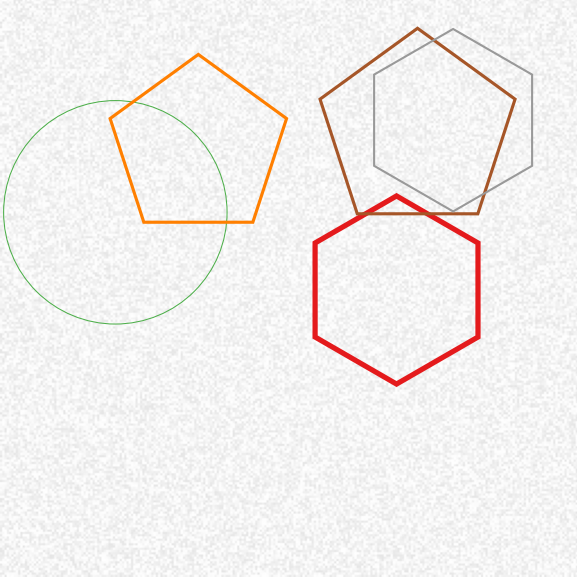[{"shape": "hexagon", "thickness": 2.5, "radius": 0.81, "center": [0.687, 0.497]}, {"shape": "circle", "thickness": 0.5, "radius": 0.97, "center": [0.2, 0.631]}, {"shape": "pentagon", "thickness": 1.5, "radius": 0.8, "center": [0.343, 0.744]}, {"shape": "pentagon", "thickness": 1.5, "radius": 0.89, "center": [0.723, 0.773]}, {"shape": "hexagon", "thickness": 1, "radius": 0.79, "center": [0.785, 0.791]}]